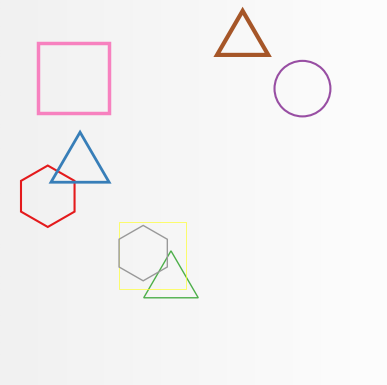[{"shape": "hexagon", "thickness": 1.5, "radius": 0.4, "center": [0.123, 0.49]}, {"shape": "triangle", "thickness": 2, "radius": 0.43, "center": [0.207, 0.57]}, {"shape": "triangle", "thickness": 1, "radius": 0.41, "center": [0.441, 0.267]}, {"shape": "circle", "thickness": 1.5, "radius": 0.36, "center": [0.781, 0.77]}, {"shape": "square", "thickness": 0.5, "radius": 0.43, "center": [0.394, 0.337]}, {"shape": "triangle", "thickness": 3, "radius": 0.38, "center": [0.626, 0.896]}, {"shape": "square", "thickness": 2.5, "radius": 0.46, "center": [0.19, 0.797]}, {"shape": "hexagon", "thickness": 1, "radius": 0.36, "center": [0.37, 0.343]}]